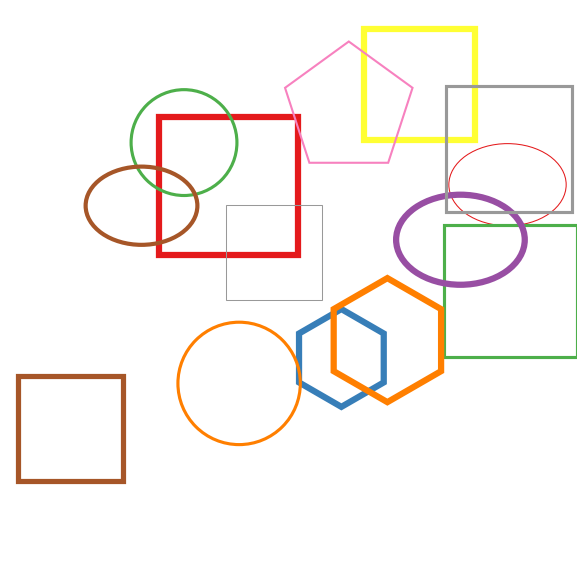[{"shape": "square", "thickness": 3, "radius": 0.6, "center": [0.396, 0.677]}, {"shape": "oval", "thickness": 0.5, "radius": 0.51, "center": [0.879, 0.679]}, {"shape": "hexagon", "thickness": 3, "radius": 0.42, "center": [0.591, 0.379]}, {"shape": "square", "thickness": 1.5, "radius": 0.57, "center": [0.885, 0.495]}, {"shape": "circle", "thickness": 1.5, "radius": 0.46, "center": [0.319, 0.752]}, {"shape": "oval", "thickness": 3, "radius": 0.56, "center": [0.797, 0.584]}, {"shape": "circle", "thickness": 1.5, "radius": 0.53, "center": [0.414, 0.335]}, {"shape": "hexagon", "thickness": 3, "radius": 0.54, "center": [0.671, 0.41]}, {"shape": "square", "thickness": 3, "radius": 0.48, "center": [0.726, 0.852]}, {"shape": "square", "thickness": 2.5, "radius": 0.46, "center": [0.122, 0.257]}, {"shape": "oval", "thickness": 2, "radius": 0.48, "center": [0.245, 0.643]}, {"shape": "pentagon", "thickness": 1, "radius": 0.58, "center": [0.604, 0.811]}, {"shape": "square", "thickness": 0.5, "radius": 0.41, "center": [0.475, 0.562]}, {"shape": "square", "thickness": 1.5, "radius": 0.55, "center": [0.882, 0.742]}]